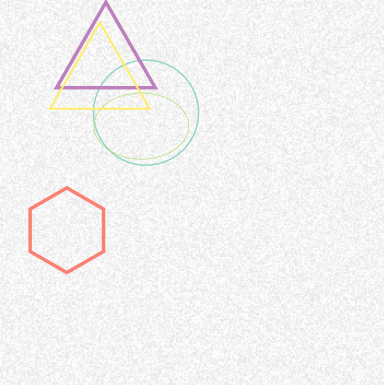[{"shape": "circle", "thickness": 1, "radius": 0.68, "center": [0.379, 0.707]}, {"shape": "hexagon", "thickness": 2.5, "radius": 0.55, "center": [0.174, 0.402]}, {"shape": "oval", "thickness": 0.5, "radius": 0.62, "center": [0.367, 0.673]}, {"shape": "triangle", "thickness": 2.5, "radius": 0.74, "center": [0.275, 0.846]}, {"shape": "triangle", "thickness": 1.5, "radius": 0.75, "center": [0.259, 0.792]}]